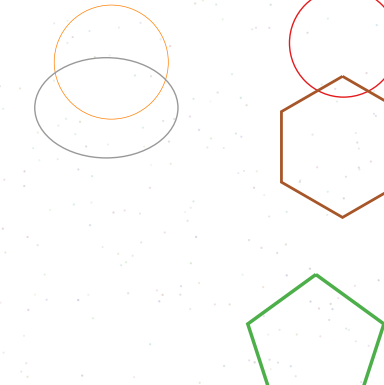[{"shape": "circle", "thickness": 1, "radius": 0.7, "center": [0.892, 0.888]}, {"shape": "pentagon", "thickness": 2.5, "radius": 0.93, "center": [0.82, 0.101]}, {"shape": "circle", "thickness": 0.5, "radius": 0.74, "center": [0.289, 0.839]}, {"shape": "hexagon", "thickness": 2, "radius": 0.92, "center": [0.89, 0.618]}, {"shape": "oval", "thickness": 1, "radius": 0.93, "center": [0.276, 0.72]}]